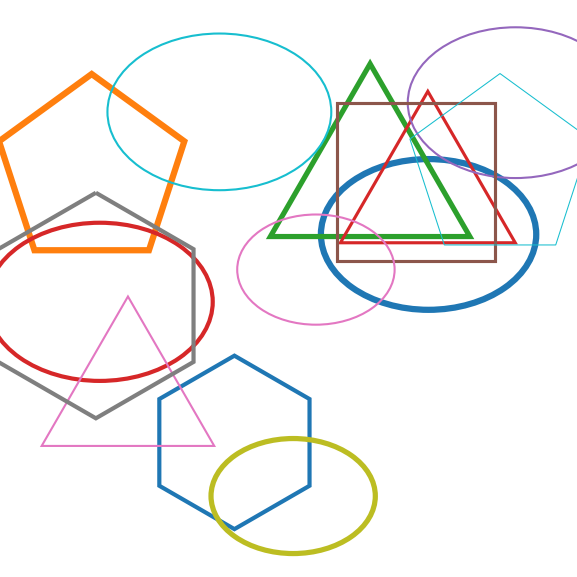[{"shape": "hexagon", "thickness": 2, "radius": 0.75, "center": [0.406, 0.233]}, {"shape": "oval", "thickness": 3, "radius": 0.93, "center": [0.742, 0.593]}, {"shape": "pentagon", "thickness": 3, "radius": 0.84, "center": [0.159, 0.702]}, {"shape": "triangle", "thickness": 2.5, "radius": 1.0, "center": [0.641, 0.689]}, {"shape": "oval", "thickness": 2, "radius": 0.98, "center": [0.173, 0.476]}, {"shape": "triangle", "thickness": 1.5, "radius": 0.87, "center": [0.741, 0.666]}, {"shape": "oval", "thickness": 1, "radius": 0.93, "center": [0.893, 0.821]}, {"shape": "square", "thickness": 1.5, "radius": 0.68, "center": [0.72, 0.684]}, {"shape": "oval", "thickness": 1, "radius": 0.68, "center": [0.547, 0.532]}, {"shape": "triangle", "thickness": 1, "radius": 0.86, "center": [0.222, 0.313]}, {"shape": "hexagon", "thickness": 2, "radius": 0.98, "center": [0.166, 0.47]}, {"shape": "oval", "thickness": 2.5, "radius": 0.71, "center": [0.508, 0.14]}, {"shape": "oval", "thickness": 1, "radius": 0.97, "center": [0.38, 0.805]}, {"shape": "pentagon", "thickness": 0.5, "radius": 0.82, "center": [0.866, 0.708]}]